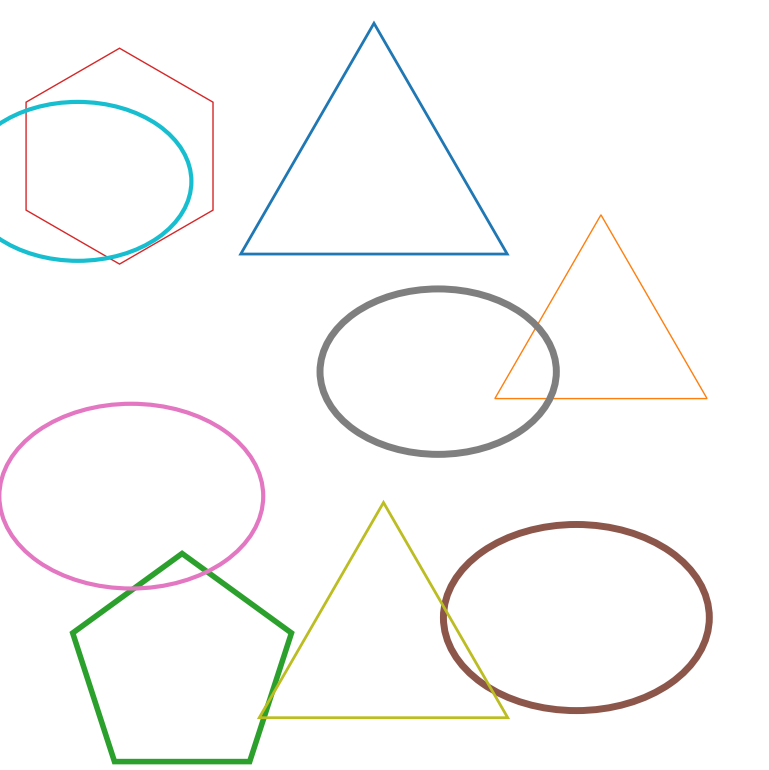[{"shape": "triangle", "thickness": 1, "radius": 1.0, "center": [0.486, 0.77]}, {"shape": "triangle", "thickness": 0.5, "radius": 0.8, "center": [0.78, 0.562]}, {"shape": "pentagon", "thickness": 2, "radius": 0.75, "center": [0.236, 0.132]}, {"shape": "hexagon", "thickness": 0.5, "radius": 0.7, "center": [0.155, 0.797]}, {"shape": "oval", "thickness": 2.5, "radius": 0.86, "center": [0.749, 0.198]}, {"shape": "oval", "thickness": 1.5, "radius": 0.86, "center": [0.17, 0.356]}, {"shape": "oval", "thickness": 2.5, "radius": 0.77, "center": [0.569, 0.517]}, {"shape": "triangle", "thickness": 1, "radius": 0.93, "center": [0.498, 0.161]}, {"shape": "oval", "thickness": 1.5, "radius": 0.74, "center": [0.101, 0.764]}]